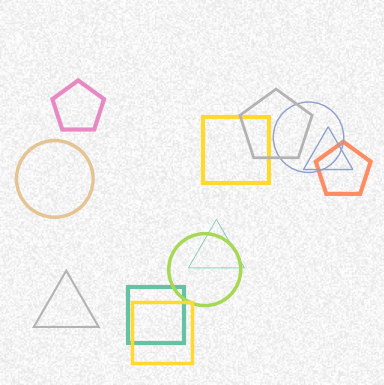[{"shape": "triangle", "thickness": 0.5, "radius": 0.42, "center": [0.562, 0.346]}, {"shape": "square", "thickness": 3, "radius": 0.36, "center": [0.404, 0.183]}, {"shape": "pentagon", "thickness": 3, "radius": 0.37, "center": [0.892, 0.557]}, {"shape": "circle", "thickness": 1, "radius": 0.46, "center": [0.801, 0.644]}, {"shape": "triangle", "thickness": 1, "radius": 0.37, "center": [0.852, 0.597]}, {"shape": "pentagon", "thickness": 3, "radius": 0.35, "center": [0.203, 0.721]}, {"shape": "circle", "thickness": 2.5, "radius": 0.47, "center": [0.532, 0.3]}, {"shape": "square", "thickness": 3, "radius": 0.43, "center": [0.613, 0.61]}, {"shape": "square", "thickness": 2.5, "radius": 0.39, "center": [0.42, 0.136]}, {"shape": "circle", "thickness": 2.5, "radius": 0.5, "center": [0.142, 0.535]}, {"shape": "triangle", "thickness": 1.5, "radius": 0.49, "center": [0.172, 0.199]}, {"shape": "pentagon", "thickness": 2, "radius": 0.49, "center": [0.717, 0.67]}]